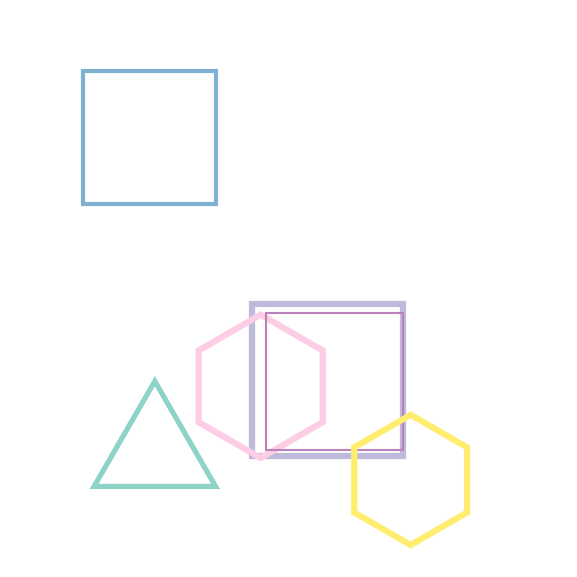[{"shape": "triangle", "thickness": 2.5, "radius": 0.61, "center": [0.268, 0.218]}, {"shape": "square", "thickness": 3, "radius": 0.66, "center": [0.567, 0.341]}, {"shape": "square", "thickness": 2, "radius": 0.57, "center": [0.258, 0.761]}, {"shape": "hexagon", "thickness": 3, "radius": 0.62, "center": [0.451, 0.33]}, {"shape": "square", "thickness": 1, "radius": 0.59, "center": [0.579, 0.338]}, {"shape": "hexagon", "thickness": 3, "radius": 0.56, "center": [0.711, 0.168]}]